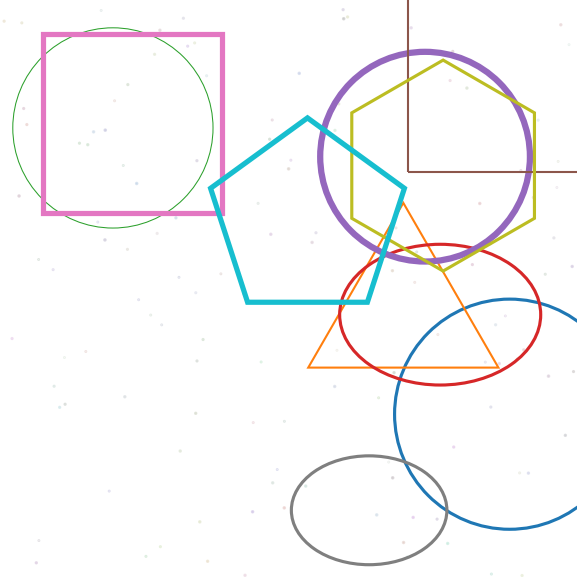[{"shape": "circle", "thickness": 1.5, "radius": 1.0, "center": [0.883, 0.282]}, {"shape": "triangle", "thickness": 1, "radius": 0.95, "center": [0.698, 0.458]}, {"shape": "circle", "thickness": 0.5, "radius": 0.87, "center": [0.196, 0.778]}, {"shape": "oval", "thickness": 1.5, "radius": 0.87, "center": [0.762, 0.454]}, {"shape": "circle", "thickness": 3, "radius": 0.91, "center": [0.736, 0.728]}, {"shape": "square", "thickness": 1, "radius": 0.95, "center": [0.898, 0.893]}, {"shape": "square", "thickness": 2.5, "radius": 0.78, "center": [0.23, 0.785]}, {"shape": "oval", "thickness": 1.5, "radius": 0.67, "center": [0.639, 0.116]}, {"shape": "hexagon", "thickness": 1.5, "radius": 0.91, "center": [0.767, 0.712]}, {"shape": "pentagon", "thickness": 2.5, "radius": 0.88, "center": [0.532, 0.619]}]